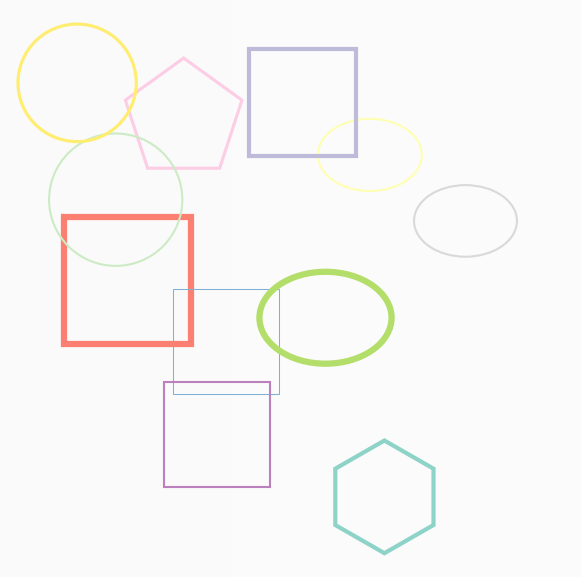[{"shape": "hexagon", "thickness": 2, "radius": 0.49, "center": [0.661, 0.139]}, {"shape": "oval", "thickness": 1, "radius": 0.45, "center": [0.636, 0.731]}, {"shape": "square", "thickness": 2, "radius": 0.46, "center": [0.52, 0.822]}, {"shape": "square", "thickness": 3, "radius": 0.55, "center": [0.219, 0.513]}, {"shape": "square", "thickness": 0.5, "radius": 0.46, "center": [0.388, 0.408]}, {"shape": "oval", "thickness": 3, "radius": 0.57, "center": [0.56, 0.449]}, {"shape": "pentagon", "thickness": 1.5, "radius": 0.53, "center": [0.316, 0.793]}, {"shape": "oval", "thickness": 1, "radius": 0.44, "center": [0.801, 0.617]}, {"shape": "square", "thickness": 1, "radius": 0.46, "center": [0.374, 0.246]}, {"shape": "circle", "thickness": 1, "radius": 0.57, "center": [0.199, 0.653]}, {"shape": "circle", "thickness": 1.5, "radius": 0.51, "center": [0.133, 0.856]}]